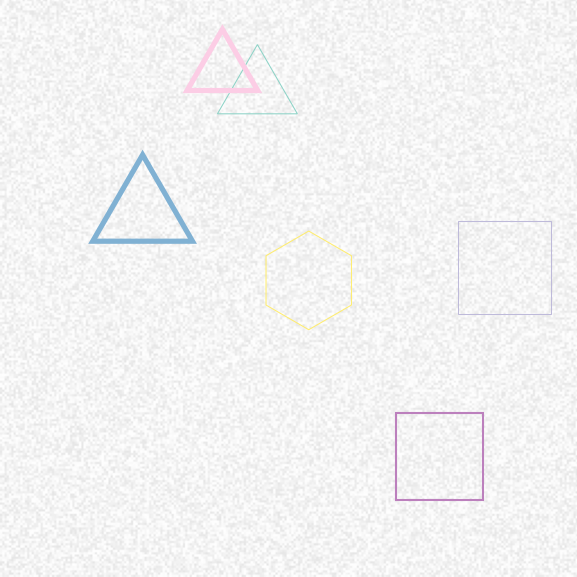[{"shape": "triangle", "thickness": 0.5, "radius": 0.4, "center": [0.446, 0.842]}, {"shape": "square", "thickness": 0.5, "radius": 0.4, "center": [0.873, 0.535]}, {"shape": "triangle", "thickness": 2.5, "radius": 0.5, "center": [0.247, 0.631]}, {"shape": "triangle", "thickness": 2.5, "radius": 0.35, "center": [0.385, 0.878]}, {"shape": "square", "thickness": 1, "radius": 0.38, "center": [0.761, 0.208]}, {"shape": "hexagon", "thickness": 0.5, "radius": 0.43, "center": [0.535, 0.514]}]